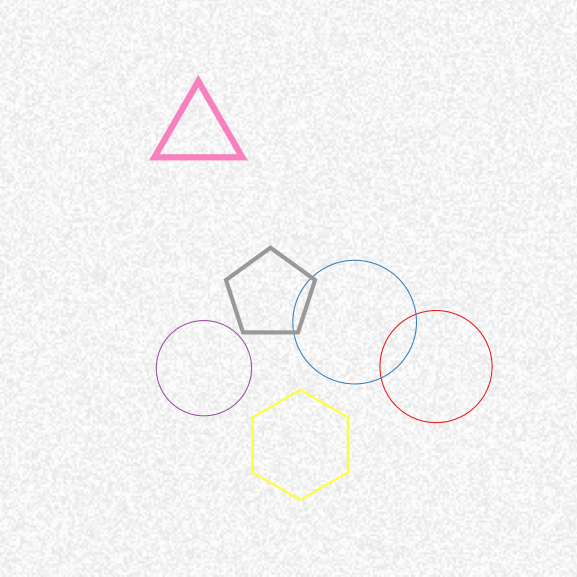[{"shape": "circle", "thickness": 0.5, "radius": 0.49, "center": [0.755, 0.364]}, {"shape": "circle", "thickness": 0.5, "radius": 0.54, "center": [0.614, 0.441]}, {"shape": "circle", "thickness": 0.5, "radius": 0.41, "center": [0.353, 0.362]}, {"shape": "hexagon", "thickness": 1, "radius": 0.48, "center": [0.52, 0.229]}, {"shape": "triangle", "thickness": 3, "radius": 0.44, "center": [0.344, 0.771]}, {"shape": "pentagon", "thickness": 2, "radius": 0.41, "center": [0.468, 0.489]}]